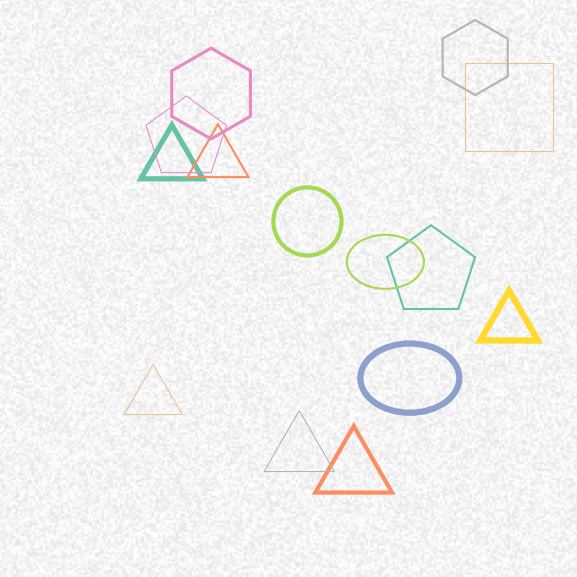[{"shape": "pentagon", "thickness": 1, "radius": 0.4, "center": [0.746, 0.529]}, {"shape": "triangle", "thickness": 2.5, "radius": 0.31, "center": [0.298, 0.721]}, {"shape": "triangle", "thickness": 1, "radius": 0.31, "center": [0.377, 0.723]}, {"shape": "triangle", "thickness": 2, "radius": 0.38, "center": [0.613, 0.185]}, {"shape": "oval", "thickness": 3, "radius": 0.43, "center": [0.71, 0.344]}, {"shape": "pentagon", "thickness": 0.5, "radius": 0.37, "center": [0.323, 0.76]}, {"shape": "hexagon", "thickness": 1.5, "radius": 0.39, "center": [0.366, 0.837]}, {"shape": "oval", "thickness": 1, "radius": 0.33, "center": [0.667, 0.546]}, {"shape": "circle", "thickness": 2, "radius": 0.29, "center": [0.532, 0.616]}, {"shape": "triangle", "thickness": 3, "radius": 0.29, "center": [0.882, 0.438]}, {"shape": "square", "thickness": 0.5, "radius": 0.38, "center": [0.882, 0.813]}, {"shape": "triangle", "thickness": 0.5, "radius": 0.29, "center": [0.265, 0.31]}, {"shape": "hexagon", "thickness": 1, "radius": 0.33, "center": [0.823, 0.9]}, {"shape": "triangle", "thickness": 0.5, "radius": 0.35, "center": [0.518, 0.218]}]